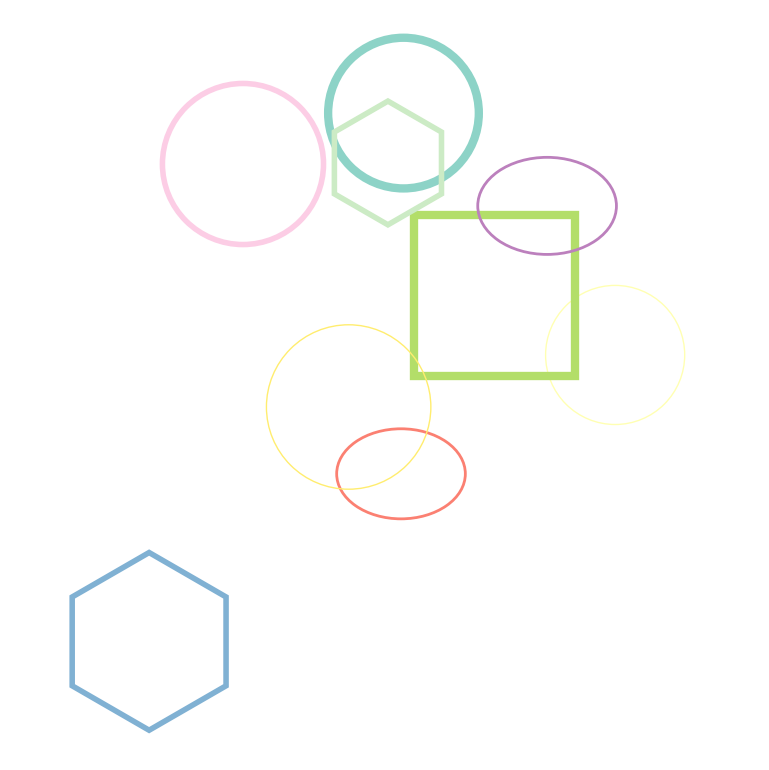[{"shape": "circle", "thickness": 3, "radius": 0.49, "center": [0.524, 0.853]}, {"shape": "circle", "thickness": 0.5, "radius": 0.45, "center": [0.799, 0.539]}, {"shape": "oval", "thickness": 1, "radius": 0.42, "center": [0.521, 0.385]}, {"shape": "hexagon", "thickness": 2, "radius": 0.58, "center": [0.194, 0.167]}, {"shape": "square", "thickness": 3, "radius": 0.52, "center": [0.642, 0.616]}, {"shape": "circle", "thickness": 2, "radius": 0.52, "center": [0.316, 0.787]}, {"shape": "oval", "thickness": 1, "radius": 0.45, "center": [0.711, 0.733]}, {"shape": "hexagon", "thickness": 2, "radius": 0.4, "center": [0.504, 0.788]}, {"shape": "circle", "thickness": 0.5, "radius": 0.53, "center": [0.453, 0.471]}]